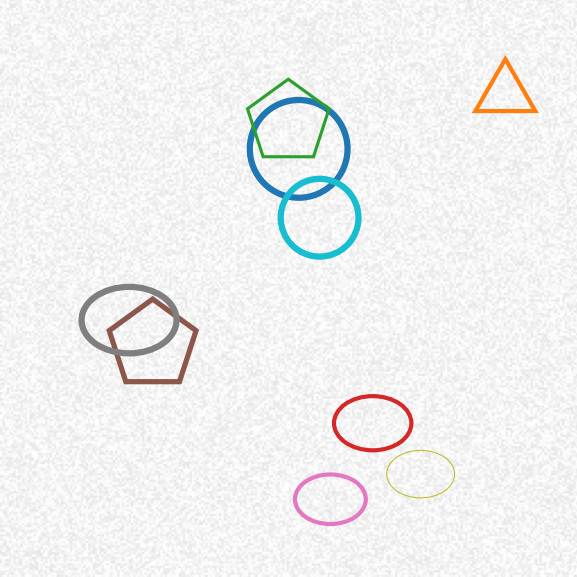[{"shape": "circle", "thickness": 3, "radius": 0.42, "center": [0.517, 0.741]}, {"shape": "triangle", "thickness": 2, "radius": 0.3, "center": [0.875, 0.837]}, {"shape": "pentagon", "thickness": 1.5, "radius": 0.37, "center": [0.499, 0.788]}, {"shape": "oval", "thickness": 2, "radius": 0.34, "center": [0.645, 0.266]}, {"shape": "pentagon", "thickness": 2.5, "radius": 0.4, "center": [0.264, 0.402]}, {"shape": "oval", "thickness": 2, "radius": 0.31, "center": [0.572, 0.135]}, {"shape": "oval", "thickness": 3, "radius": 0.41, "center": [0.224, 0.445]}, {"shape": "oval", "thickness": 0.5, "radius": 0.29, "center": [0.728, 0.178]}, {"shape": "circle", "thickness": 3, "radius": 0.34, "center": [0.553, 0.622]}]